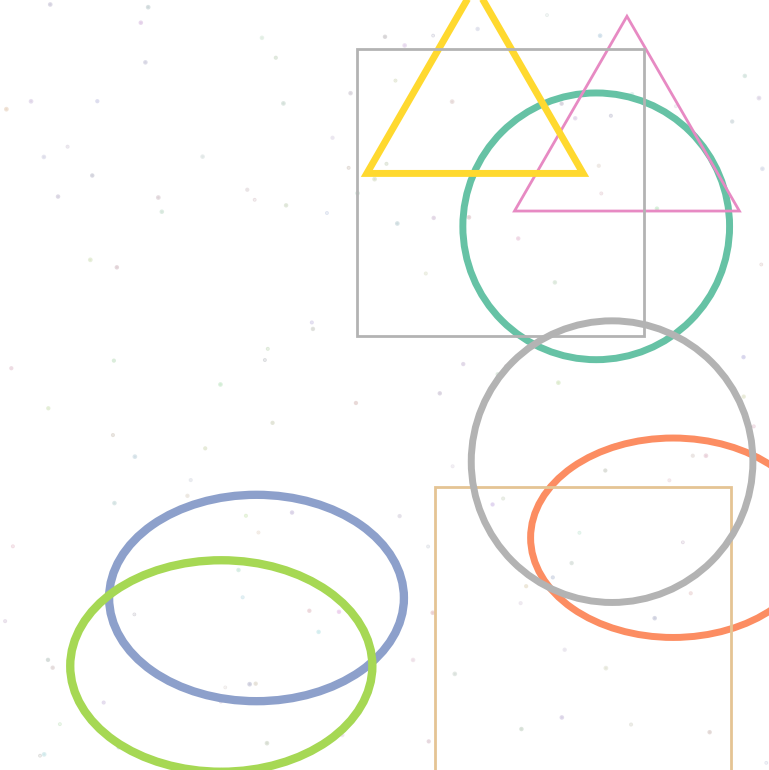[{"shape": "circle", "thickness": 2.5, "radius": 0.87, "center": [0.774, 0.706]}, {"shape": "oval", "thickness": 2.5, "radius": 0.92, "center": [0.874, 0.302]}, {"shape": "oval", "thickness": 3, "radius": 0.96, "center": [0.333, 0.223]}, {"shape": "triangle", "thickness": 1, "radius": 0.84, "center": [0.814, 0.81]}, {"shape": "oval", "thickness": 3, "radius": 0.98, "center": [0.287, 0.135]}, {"shape": "triangle", "thickness": 2.5, "radius": 0.81, "center": [0.617, 0.856]}, {"shape": "square", "thickness": 1, "radius": 0.96, "center": [0.757, 0.175]}, {"shape": "circle", "thickness": 2.5, "radius": 0.91, "center": [0.795, 0.4]}, {"shape": "square", "thickness": 1, "radius": 0.93, "center": [0.65, 0.75]}]